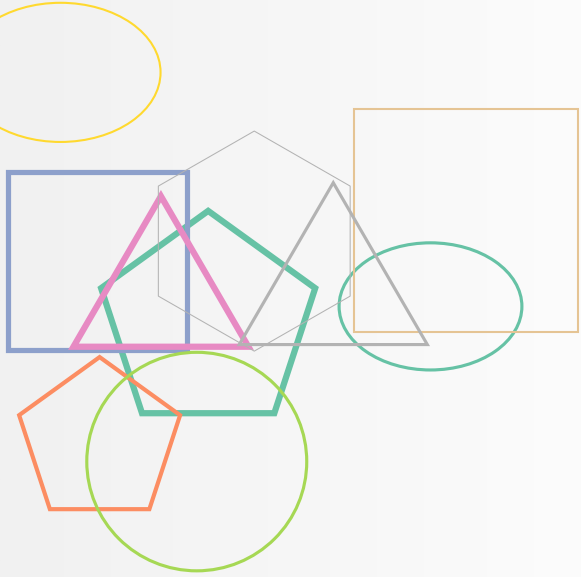[{"shape": "pentagon", "thickness": 3, "radius": 0.97, "center": [0.358, 0.44]}, {"shape": "oval", "thickness": 1.5, "radius": 0.79, "center": [0.741, 0.469]}, {"shape": "pentagon", "thickness": 2, "radius": 0.73, "center": [0.171, 0.235]}, {"shape": "square", "thickness": 2.5, "radius": 0.77, "center": [0.167, 0.547]}, {"shape": "triangle", "thickness": 3, "radius": 0.87, "center": [0.277, 0.486]}, {"shape": "circle", "thickness": 1.5, "radius": 0.95, "center": [0.339, 0.2]}, {"shape": "oval", "thickness": 1, "radius": 0.86, "center": [0.104, 0.874]}, {"shape": "square", "thickness": 1, "radius": 0.97, "center": [0.802, 0.618]}, {"shape": "hexagon", "thickness": 0.5, "radius": 0.95, "center": [0.437, 0.582]}, {"shape": "triangle", "thickness": 1.5, "radius": 0.93, "center": [0.573, 0.496]}]